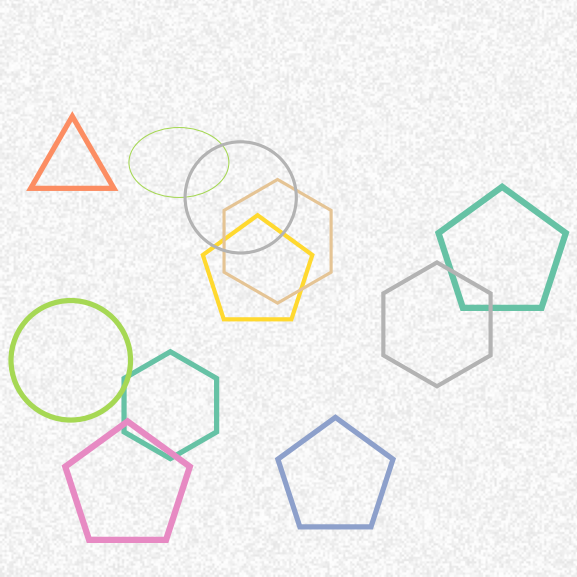[{"shape": "hexagon", "thickness": 2.5, "radius": 0.46, "center": [0.295, 0.298]}, {"shape": "pentagon", "thickness": 3, "radius": 0.58, "center": [0.87, 0.56]}, {"shape": "triangle", "thickness": 2.5, "radius": 0.42, "center": [0.125, 0.715]}, {"shape": "pentagon", "thickness": 2.5, "radius": 0.52, "center": [0.581, 0.172]}, {"shape": "pentagon", "thickness": 3, "radius": 0.57, "center": [0.221, 0.156]}, {"shape": "oval", "thickness": 0.5, "radius": 0.43, "center": [0.31, 0.718]}, {"shape": "circle", "thickness": 2.5, "radius": 0.52, "center": [0.123, 0.375]}, {"shape": "pentagon", "thickness": 2, "radius": 0.5, "center": [0.446, 0.527]}, {"shape": "hexagon", "thickness": 1.5, "radius": 0.54, "center": [0.481, 0.581]}, {"shape": "circle", "thickness": 1.5, "radius": 0.48, "center": [0.417, 0.657]}, {"shape": "hexagon", "thickness": 2, "radius": 0.54, "center": [0.757, 0.437]}]